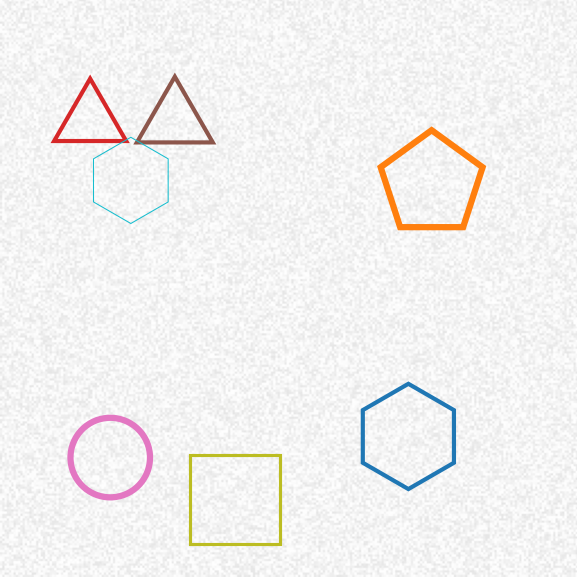[{"shape": "hexagon", "thickness": 2, "radius": 0.46, "center": [0.707, 0.243]}, {"shape": "pentagon", "thickness": 3, "radius": 0.46, "center": [0.747, 0.681]}, {"shape": "triangle", "thickness": 2, "radius": 0.36, "center": [0.156, 0.791]}, {"shape": "triangle", "thickness": 2, "radius": 0.38, "center": [0.303, 0.79]}, {"shape": "circle", "thickness": 3, "radius": 0.34, "center": [0.191, 0.207]}, {"shape": "square", "thickness": 1.5, "radius": 0.39, "center": [0.407, 0.134]}, {"shape": "hexagon", "thickness": 0.5, "radius": 0.37, "center": [0.227, 0.687]}]